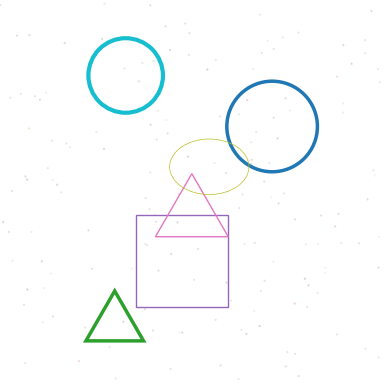[{"shape": "circle", "thickness": 2.5, "radius": 0.59, "center": [0.707, 0.671]}, {"shape": "triangle", "thickness": 2.5, "radius": 0.43, "center": [0.298, 0.158]}, {"shape": "square", "thickness": 1, "radius": 0.6, "center": [0.472, 0.322]}, {"shape": "triangle", "thickness": 1, "radius": 0.55, "center": [0.498, 0.44]}, {"shape": "oval", "thickness": 0.5, "radius": 0.51, "center": [0.544, 0.567]}, {"shape": "circle", "thickness": 3, "radius": 0.48, "center": [0.326, 0.804]}]